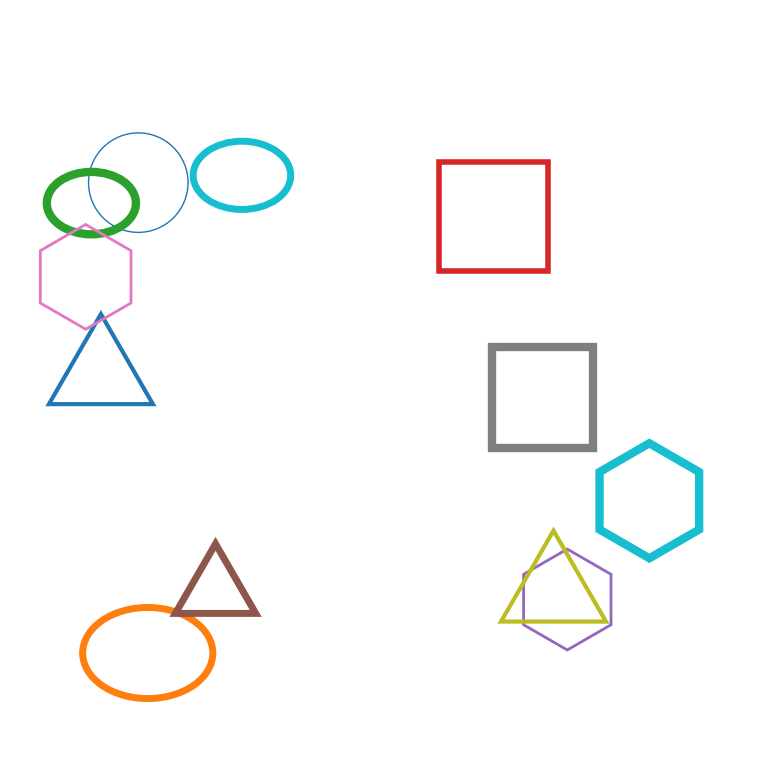[{"shape": "triangle", "thickness": 1.5, "radius": 0.39, "center": [0.131, 0.514]}, {"shape": "circle", "thickness": 0.5, "radius": 0.32, "center": [0.18, 0.763]}, {"shape": "oval", "thickness": 2.5, "radius": 0.42, "center": [0.192, 0.152]}, {"shape": "oval", "thickness": 3, "radius": 0.29, "center": [0.119, 0.736]}, {"shape": "square", "thickness": 2, "radius": 0.36, "center": [0.641, 0.719]}, {"shape": "hexagon", "thickness": 1, "radius": 0.33, "center": [0.737, 0.221]}, {"shape": "triangle", "thickness": 2.5, "radius": 0.3, "center": [0.28, 0.233]}, {"shape": "hexagon", "thickness": 1, "radius": 0.34, "center": [0.111, 0.64]}, {"shape": "square", "thickness": 3, "radius": 0.33, "center": [0.705, 0.483]}, {"shape": "triangle", "thickness": 1.5, "radius": 0.39, "center": [0.719, 0.232]}, {"shape": "hexagon", "thickness": 3, "radius": 0.37, "center": [0.843, 0.35]}, {"shape": "oval", "thickness": 2.5, "radius": 0.32, "center": [0.314, 0.772]}]